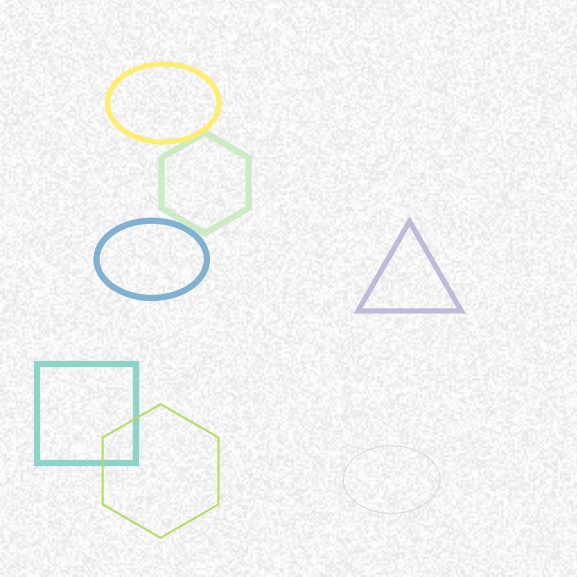[{"shape": "square", "thickness": 3, "radius": 0.43, "center": [0.15, 0.283]}, {"shape": "triangle", "thickness": 2.5, "radius": 0.52, "center": [0.709, 0.512]}, {"shape": "oval", "thickness": 3, "radius": 0.48, "center": [0.263, 0.55]}, {"shape": "hexagon", "thickness": 1, "radius": 0.58, "center": [0.278, 0.184]}, {"shape": "oval", "thickness": 0.5, "radius": 0.42, "center": [0.678, 0.169]}, {"shape": "hexagon", "thickness": 3, "radius": 0.43, "center": [0.355, 0.682]}, {"shape": "oval", "thickness": 2.5, "radius": 0.48, "center": [0.283, 0.821]}]